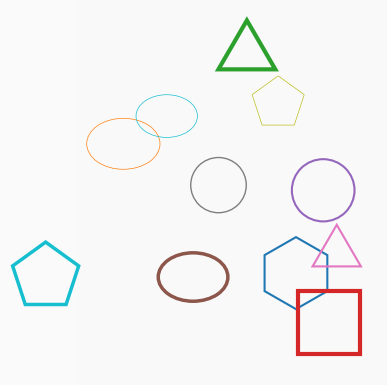[{"shape": "hexagon", "thickness": 1.5, "radius": 0.47, "center": [0.764, 0.291]}, {"shape": "oval", "thickness": 0.5, "radius": 0.47, "center": [0.318, 0.627]}, {"shape": "triangle", "thickness": 3, "radius": 0.42, "center": [0.637, 0.862]}, {"shape": "square", "thickness": 3, "radius": 0.4, "center": [0.85, 0.162]}, {"shape": "circle", "thickness": 1.5, "radius": 0.4, "center": [0.834, 0.506]}, {"shape": "oval", "thickness": 2.5, "radius": 0.45, "center": [0.498, 0.28]}, {"shape": "triangle", "thickness": 1.5, "radius": 0.36, "center": [0.869, 0.344]}, {"shape": "circle", "thickness": 1, "radius": 0.36, "center": [0.564, 0.519]}, {"shape": "pentagon", "thickness": 0.5, "radius": 0.35, "center": [0.718, 0.732]}, {"shape": "oval", "thickness": 0.5, "radius": 0.4, "center": [0.43, 0.699]}, {"shape": "pentagon", "thickness": 2.5, "radius": 0.45, "center": [0.118, 0.282]}]